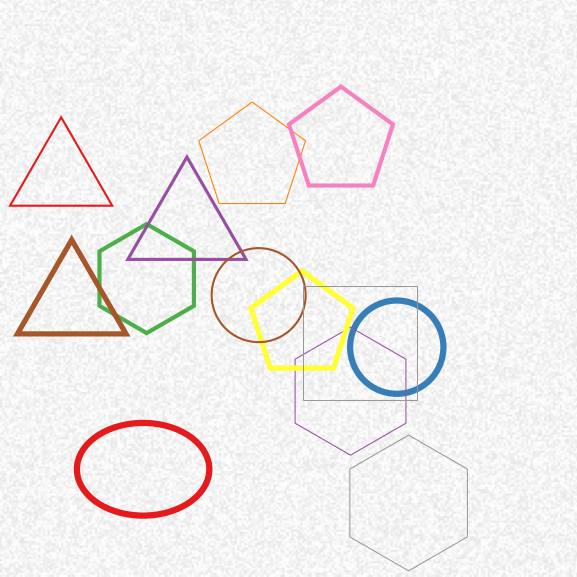[{"shape": "oval", "thickness": 3, "radius": 0.57, "center": [0.248, 0.187]}, {"shape": "triangle", "thickness": 1, "radius": 0.51, "center": [0.106, 0.694]}, {"shape": "circle", "thickness": 3, "radius": 0.4, "center": [0.687, 0.398]}, {"shape": "hexagon", "thickness": 2, "radius": 0.47, "center": [0.254, 0.517]}, {"shape": "triangle", "thickness": 1.5, "radius": 0.59, "center": [0.324, 0.609]}, {"shape": "hexagon", "thickness": 0.5, "radius": 0.55, "center": [0.607, 0.322]}, {"shape": "pentagon", "thickness": 0.5, "radius": 0.49, "center": [0.437, 0.725]}, {"shape": "pentagon", "thickness": 2.5, "radius": 0.46, "center": [0.523, 0.437]}, {"shape": "circle", "thickness": 1, "radius": 0.41, "center": [0.448, 0.488]}, {"shape": "triangle", "thickness": 2.5, "radius": 0.54, "center": [0.124, 0.475]}, {"shape": "pentagon", "thickness": 2, "radius": 0.47, "center": [0.59, 0.754]}, {"shape": "hexagon", "thickness": 0.5, "radius": 0.59, "center": [0.708, 0.128]}, {"shape": "square", "thickness": 0.5, "radius": 0.49, "center": [0.623, 0.406]}]